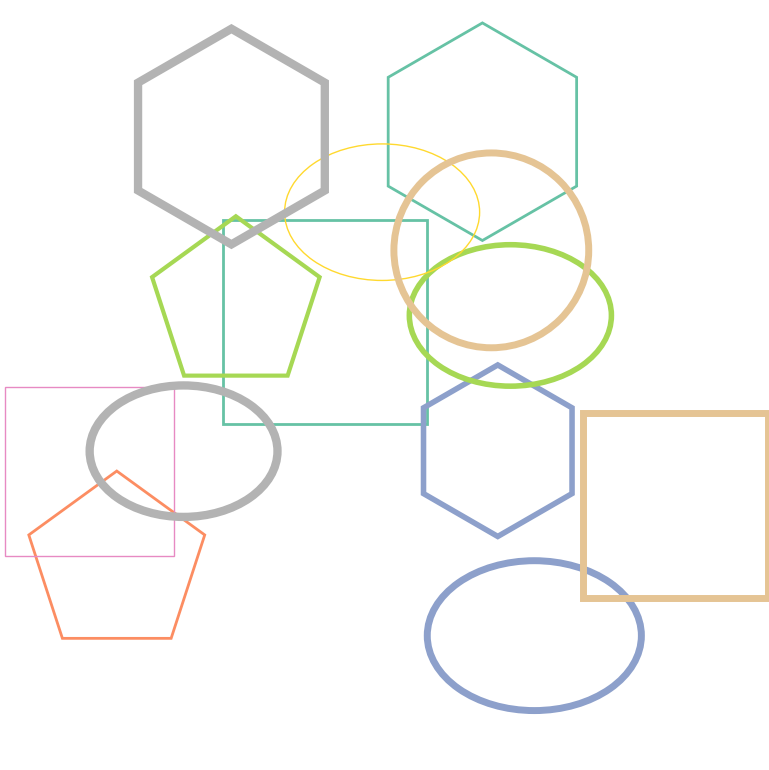[{"shape": "hexagon", "thickness": 1, "radius": 0.71, "center": [0.627, 0.829]}, {"shape": "square", "thickness": 1, "radius": 0.66, "center": [0.422, 0.582]}, {"shape": "pentagon", "thickness": 1, "radius": 0.6, "center": [0.152, 0.268]}, {"shape": "oval", "thickness": 2.5, "radius": 0.7, "center": [0.694, 0.174]}, {"shape": "hexagon", "thickness": 2, "radius": 0.56, "center": [0.646, 0.415]}, {"shape": "square", "thickness": 0.5, "radius": 0.55, "center": [0.116, 0.387]}, {"shape": "oval", "thickness": 2, "radius": 0.66, "center": [0.663, 0.59]}, {"shape": "pentagon", "thickness": 1.5, "radius": 0.57, "center": [0.306, 0.605]}, {"shape": "oval", "thickness": 0.5, "radius": 0.63, "center": [0.496, 0.724]}, {"shape": "square", "thickness": 2.5, "radius": 0.6, "center": [0.877, 0.343]}, {"shape": "circle", "thickness": 2.5, "radius": 0.63, "center": [0.638, 0.675]}, {"shape": "oval", "thickness": 3, "radius": 0.61, "center": [0.238, 0.414]}, {"shape": "hexagon", "thickness": 3, "radius": 0.7, "center": [0.301, 0.823]}]